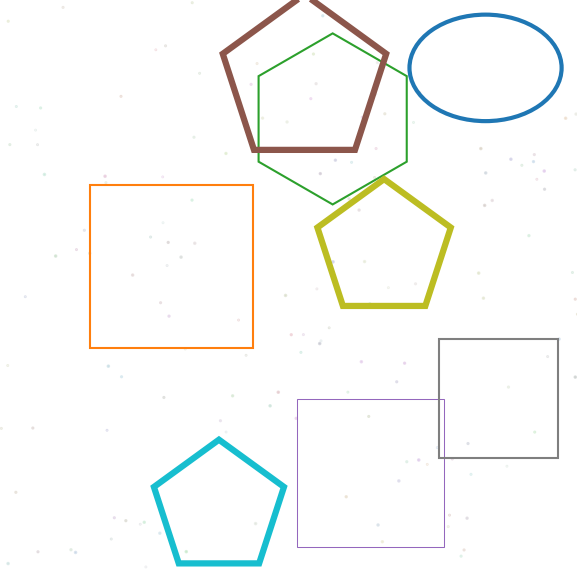[{"shape": "oval", "thickness": 2, "radius": 0.66, "center": [0.841, 0.882]}, {"shape": "square", "thickness": 1, "radius": 0.71, "center": [0.297, 0.538]}, {"shape": "hexagon", "thickness": 1, "radius": 0.74, "center": [0.576, 0.793]}, {"shape": "square", "thickness": 0.5, "radius": 0.64, "center": [0.641, 0.18]}, {"shape": "pentagon", "thickness": 3, "radius": 0.74, "center": [0.527, 0.86]}, {"shape": "square", "thickness": 1, "radius": 0.51, "center": [0.863, 0.309]}, {"shape": "pentagon", "thickness": 3, "radius": 0.61, "center": [0.665, 0.568]}, {"shape": "pentagon", "thickness": 3, "radius": 0.59, "center": [0.379, 0.119]}]